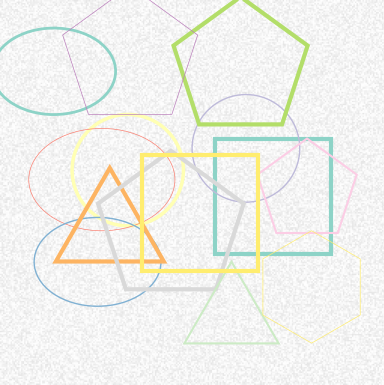[{"shape": "oval", "thickness": 2, "radius": 0.8, "center": [0.14, 0.815]}, {"shape": "square", "thickness": 3, "radius": 0.75, "center": [0.71, 0.49]}, {"shape": "circle", "thickness": 2.5, "radius": 0.72, "center": [0.332, 0.558]}, {"shape": "circle", "thickness": 1, "radius": 0.7, "center": [0.639, 0.615]}, {"shape": "oval", "thickness": 0.5, "radius": 0.95, "center": [0.265, 0.534]}, {"shape": "oval", "thickness": 1, "radius": 0.82, "center": [0.253, 0.32]}, {"shape": "triangle", "thickness": 3, "radius": 0.81, "center": [0.285, 0.402]}, {"shape": "pentagon", "thickness": 3, "radius": 0.92, "center": [0.625, 0.825]}, {"shape": "pentagon", "thickness": 1.5, "radius": 0.68, "center": [0.797, 0.505]}, {"shape": "pentagon", "thickness": 3, "radius": 0.99, "center": [0.444, 0.41]}, {"shape": "pentagon", "thickness": 0.5, "radius": 0.92, "center": [0.338, 0.852]}, {"shape": "triangle", "thickness": 1.5, "radius": 0.71, "center": [0.601, 0.179]}, {"shape": "hexagon", "thickness": 0.5, "radius": 0.73, "center": [0.809, 0.255]}, {"shape": "square", "thickness": 3, "radius": 0.76, "center": [0.519, 0.446]}]